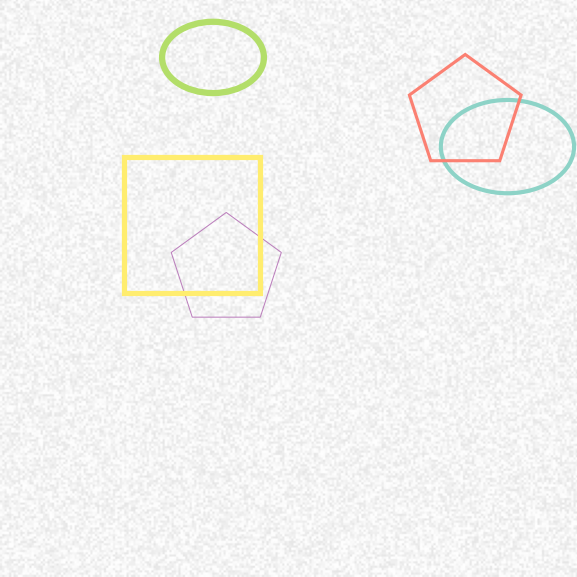[{"shape": "oval", "thickness": 2, "radius": 0.58, "center": [0.879, 0.745]}, {"shape": "pentagon", "thickness": 1.5, "radius": 0.51, "center": [0.806, 0.803]}, {"shape": "oval", "thickness": 3, "radius": 0.44, "center": [0.369, 0.9]}, {"shape": "pentagon", "thickness": 0.5, "radius": 0.5, "center": [0.392, 0.531]}, {"shape": "square", "thickness": 2.5, "radius": 0.59, "center": [0.332, 0.61]}]